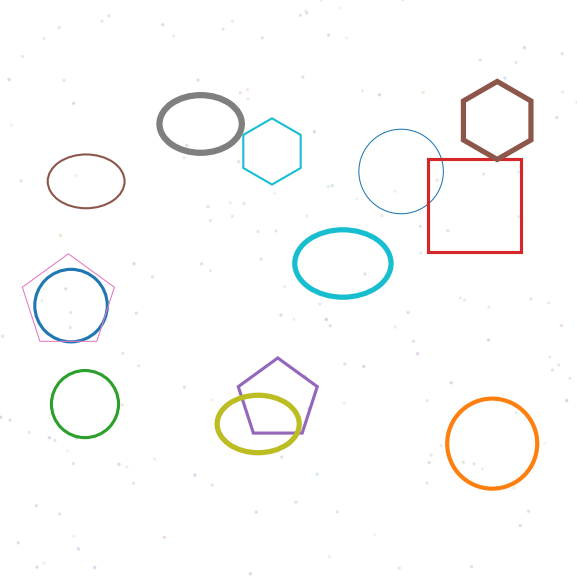[{"shape": "circle", "thickness": 0.5, "radius": 0.37, "center": [0.695, 0.702]}, {"shape": "circle", "thickness": 1.5, "radius": 0.31, "center": [0.123, 0.47]}, {"shape": "circle", "thickness": 2, "radius": 0.39, "center": [0.852, 0.231]}, {"shape": "circle", "thickness": 1.5, "radius": 0.29, "center": [0.147, 0.299]}, {"shape": "square", "thickness": 1.5, "radius": 0.4, "center": [0.822, 0.643]}, {"shape": "pentagon", "thickness": 1.5, "radius": 0.36, "center": [0.481, 0.307]}, {"shape": "oval", "thickness": 1, "radius": 0.33, "center": [0.149, 0.685]}, {"shape": "hexagon", "thickness": 2.5, "radius": 0.34, "center": [0.861, 0.791]}, {"shape": "pentagon", "thickness": 0.5, "radius": 0.42, "center": [0.118, 0.476]}, {"shape": "oval", "thickness": 3, "radius": 0.36, "center": [0.347, 0.784]}, {"shape": "oval", "thickness": 2.5, "radius": 0.36, "center": [0.447, 0.265]}, {"shape": "hexagon", "thickness": 1, "radius": 0.29, "center": [0.471, 0.737]}, {"shape": "oval", "thickness": 2.5, "radius": 0.42, "center": [0.594, 0.543]}]